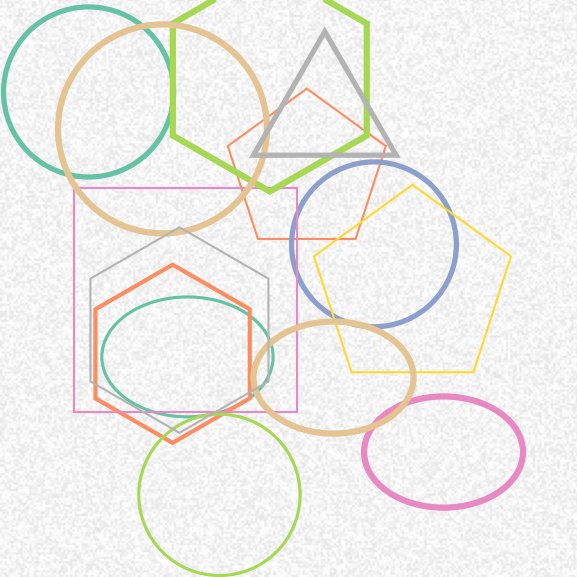[{"shape": "oval", "thickness": 1.5, "radius": 0.74, "center": [0.325, 0.381]}, {"shape": "circle", "thickness": 2.5, "radius": 0.74, "center": [0.153, 0.84]}, {"shape": "pentagon", "thickness": 1, "radius": 0.72, "center": [0.531, 0.702]}, {"shape": "hexagon", "thickness": 2, "radius": 0.77, "center": [0.299, 0.387]}, {"shape": "circle", "thickness": 2.5, "radius": 0.71, "center": [0.648, 0.576]}, {"shape": "oval", "thickness": 3, "radius": 0.69, "center": [0.768, 0.216]}, {"shape": "square", "thickness": 1, "radius": 0.97, "center": [0.321, 0.479]}, {"shape": "hexagon", "thickness": 3, "radius": 0.97, "center": [0.467, 0.861]}, {"shape": "circle", "thickness": 1.5, "radius": 0.7, "center": [0.38, 0.142]}, {"shape": "pentagon", "thickness": 1, "radius": 0.9, "center": [0.714, 0.5]}, {"shape": "circle", "thickness": 3, "radius": 0.9, "center": [0.281, 0.776]}, {"shape": "oval", "thickness": 3, "radius": 0.69, "center": [0.578, 0.345]}, {"shape": "triangle", "thickness": 2.5, "radius": 0.71, "center": [0.562, 0.802]}, {"shape": "hexagon", "thickness": 1, "radius": 0.89, "center": [0.311, 0.428]}]